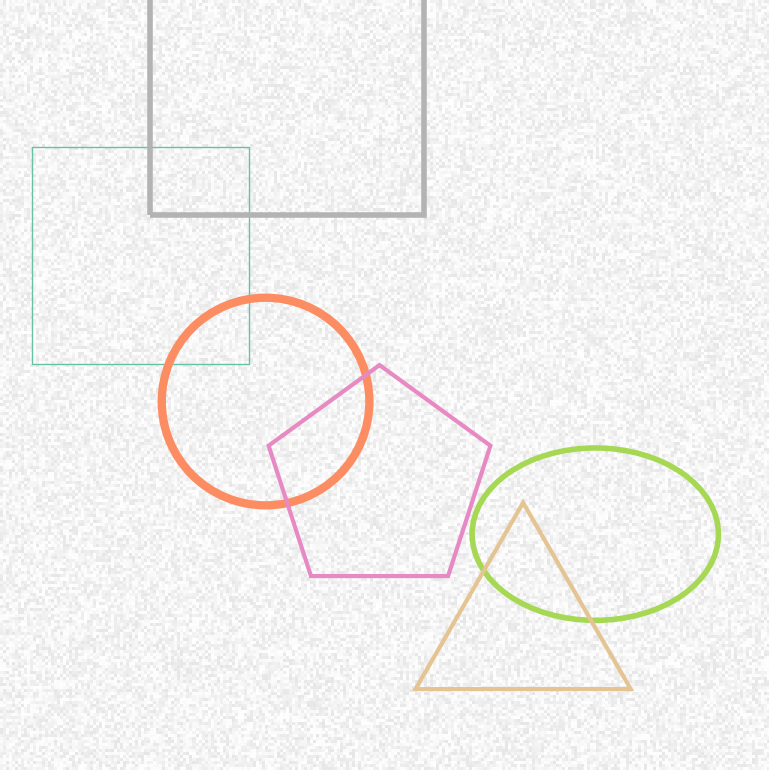[{"shape": "square", "thickness": 0.5, "radius": 0.7, "center": [0.183, 0.668]}, {"shape": "circle", "thickness": 3, "radius": 0.67, "center": [0.345, 0.479]}, {"shape": "pentagon", "thickness": 1.5, "radius": 0.76, "center": [0.493, 0.374]}, {"shape": "oval", "thickness": 2, "radius": 0.8, "center": [0.773, 0.306]}, {"shape": "triangle", "thickness": 1.5, "radius": 0.81, "center": [0.679, 0.186]}, {"shape": "square", "thickness": 2, "radius": 0.89, "center": [0.373, 0.898]}]